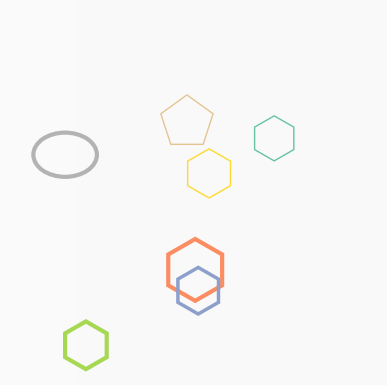[{"shape": "hexagon", "thickness": 1, "radius": 0.29, "center": [0.708, 0.641]}, {"shape": "hexagon", "thickness": 3, "radius": 0.4, "center": [0.504, 0.299]}, {"shape": "hexagon", "thickness": 2.5, "radius": 0.3, "center": [0.511, 0.245]}, {"shape": "hexagon", "thickness": 3, "radius": 0.31, "center": [0.222, 0.103]}, {"shape": "hexagon", "thickness": 1, "radius": 0.32, "center": [0.54, 0.55]}, {"shape": "pentagon", "thickness": 1, "radius": 0.35, "center": [0.482, 0.683]}, {"shape": "oval", "thickness": 3, "radius": 0.41, "center": [0.168, 0.598]}]